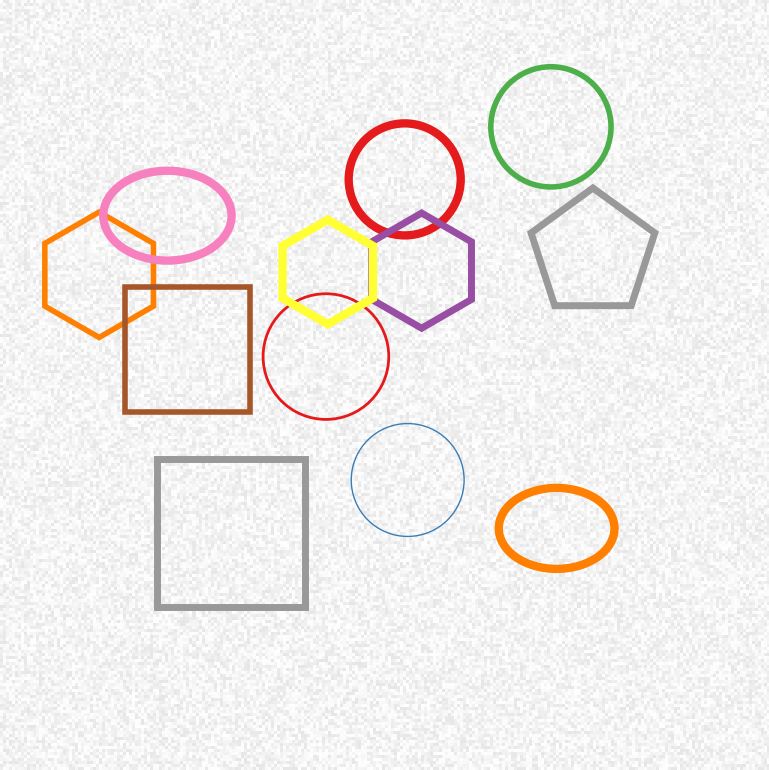[{"shape": "circle", "thickness": 1, "radius": 0.41, "center": [0.423, 0.537]}, {"shape": "circle", "thickness": 3, "radius": 0.36, "center": [0.526, 0.767]}, {"shape": "circle", "thickness": 0.5, "radius": 0.37, "center": [0.529, 0.377]}, {"shape": "circle", "thickness": 2, "radius": 0.39, "center": [0.715, 0.835]}, {"shape": "hexagon", "thickness": 2.5, "radius": 0.37, "center": [0.548, 0.649]}, {"shape": "hexagon", "thickness": 2, "radius": 0.41, "center": [0.129, 0.643]}, {"shape": "oval", "thickness": 3, "radius": 0.38, "center": [0.723, 0.314]}, {"shape": "hexagon", "thickness": 3, "radius": 0.34, "center": [0.426, 0.647]}, {"shape": "square", "thickness": 2, "radius": 0.41, "center": [0.244, 0.547]}, {"shape": "oval", "thickness": 3, "radius": 0.42, "center": [0.217, 0.72]}, {"shape": "pentagon", "thickness": 2.5, "radius": 0.42, "center": [0.77, 0.671]}, {"shape": "square", "thickness": 2.5, "radius": 0.48, "center": [0.299, 0.307]}]